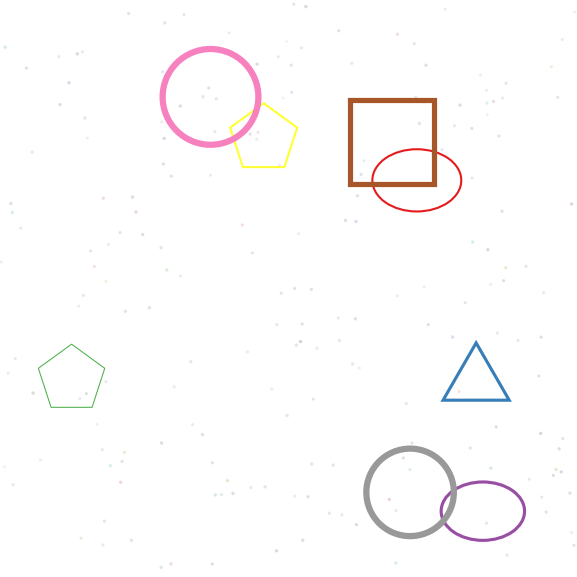[{"shape": "oval", "thickness": 1, "radius": 0.38, "center": [0.722, 0.687]}, {"shape": "triangle", "thickness": 1.5, "radius": 0.33, "center": [0.824, 0.339]}, {"shape": "pentagon", "thickness": 0.5, "radius": 0.3, "center": [0.124, 0.343]}, {"shape": "oval", "thickness": 1.5, "radius": 0.36, "center": [0.836, 0.114]}, {"shape": "pentagon", "thickness": 1, "radius": 0.31, "center": [0.457, 0.759]}, {"shape": "square", "thickness": 2.5, "radius": 0.36, "center": [0.679, 0.753]}, {"shape": "circle", "thickness": 3, "radius": 0.41, "center": [0.365, 0.831]}, {"shape": "circle", "thickness": 3, "radius": 0.38, "center": [0.71, 0.147]}]